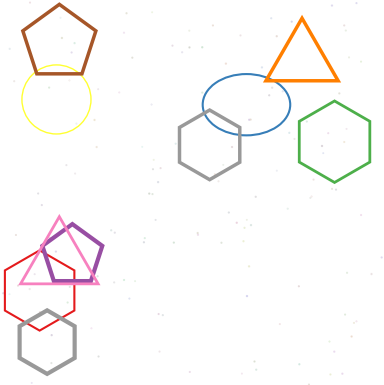[{"shape": "hexagon", "thickness": 1.5, "radius": 0.52, "center": [0.103, 0.246]}, {"shape": "oval", "thickness": 1.5, "radius": 0.57, "center": [0.64, 0.728]}, {"shape": "hexagon", "thickness": 2, "radius": 0.53, "center": [0.869, 0.632]}, {"shape": "pentagon", "thickness": 3, "radius": 0.41, "center": [0.188, 0.336]}, {"shape": "triangle", "thickness": 2.5, "radius": 0.54, "center": [0.785, 0.844]}, {"shape": "circle", "thickness": 1, "radius": 0.45, "center": [0.147, 0.742]}, {"shape": "pentagon", "thickness": 2.5, "radius": 0.5, "center": [0.154, 0.889]}, {"shape": "triangle", "thickness": 2, "radius": 0.58, "center": [0.154, 0.321]}, {"shape": "hexagon", "thickness": 3, "radius": 0.41, "center": [0.122, 0.111]}, {"shape": "hexagon", "thickness": 2.5, "radius": 0.45, "center": [0.545, 0.624]}]